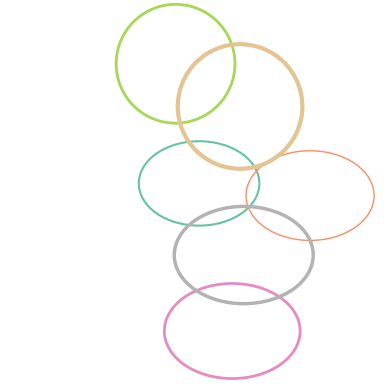[{"shape": "oval", "thickness": 1.5, "radius": 0.78, "center": [0.517, 0.524]}, {"shape": "oval", "thickness": 1, "radius": 0.83, "center": [0.805, 0.492]}, {"shape": "oval", "thickness": 2, "radius": 0.88, "center": [0.603, 0.14]}, {"shape": "circle", "thickness": 2, "radius": 0.77, "center": [0.456, 0.834]}, {"shape": "circle", "thickness": 3, "radius": 0.81, "center": [0.624, 0.723]}, {"shape": "oval", "thickness": 2.5, "radius": 0.9, "center": [0.633, 0.338]}]